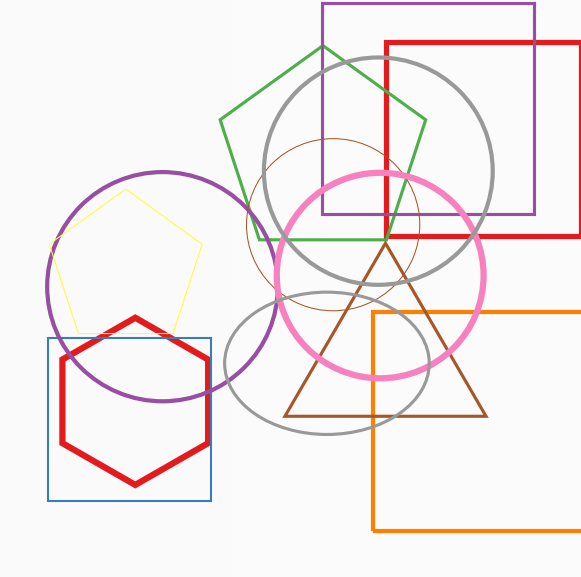[{"shape": "square", "thickness": 2.5, "radius": 0.84, "center": [0.832, 0.758]}, {"shape": "hexagon", "thickness": 3, "radius": 0.72, "center": [0.233, 0.304]}, {"shape": "square", "thickness": 1, "radius": 0.7, "center": [0.222, 0.273]}, {"shape": "pentagon", "thickness": 1.5, "radius": 0.93, "center": [0.556, 0.734]}, {"shape": "circle", "thickness": 2, "radius": 0.99, "center": [0.28, 0.503]}, {"shape": "square", "thickness": 1.5, "radius": 0.91, "center": [0.736, 0.811]}, {"shape": "square", "thickness": 2, "radius": 0.95, "center": [0.831, 0.27]}, {"shape": "pentagon", "thickness": 0.5, "radius": 0.69, "center": [0.216, 0.533]}, {"shape": "triangle", "thickness": 1.5, "radius": 1.0, "center": [0.663, 0.378]}, {"shape": "circle", "thickness": 0.5, "radius": 0.75, "center": [0.573, 0.61]}, {"shape": "circle", "thickness": 3, "radius": 0.89, "center": [0.654, 0.522]}, {"shape": "circle", "thickness": 2, "radius": 0.98, "center": [0.651, 0.703]}, {"shape": "oval", "thickness": 1.5, "radius": 0.88, "center": [0.562, 0.37]}]